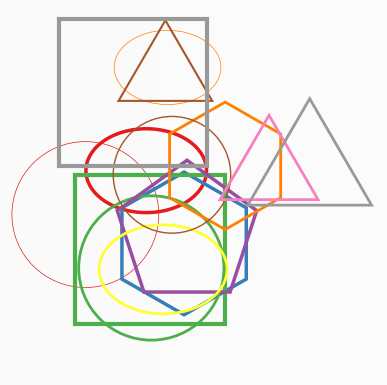[{"shape": "oval", "thickness": 2.5, "radius": 0.78, "center": [0.377, 0.557]}, {"shape": "circle", "thickness": 0.5, "radius": 0.95, "center": [0.22, 0.443]}, {"shape": "hexagon", "thickness": 2.5, "radius": 0.93, "center": [0.475, 0.368]}, {"shape": "circle", "thickness": 2, "radius": 0.94, "center": [0.391, 0.304]}, {"shape": "square", "thickness": 3, "radius": 0.97, "center": [0.387, 0.352]}, {"shape": "pentagon", "thickness": 2.5, "radius": 0.95, "center": [0.483, 0.395]}, {"shape": "oval", "thickness": 0.5, "radius": 0.69, "center": [0.432, 0.825]}, {"shape": "hexagon", "thickness": 2, "radius": 0.83, "center": [0.581, 0.569]}, {"shape": "oval", "thickness": 2, "radius": 0.83, "center": [0.421, 0.3]}, {"shape": "circle", "thickness": 1, "radius": 0.76, "center": [0.444, 0.546]}, {"shape": "triangle", "thickness": 1.5, "radius": 0.7, "center": [0.427, 0.808]}, {"shape": "triangle", "thickness": 2, "radius": 0.73, "center": [0.694, 0.554]}, {"shape": "square", "thickness": 3, "radius": 0.95, "center": [0.342, 0.761]}, {"shape": "triangle", "thickness": 2, "radius": 0.92, "center": [0.799, 0.559]}]